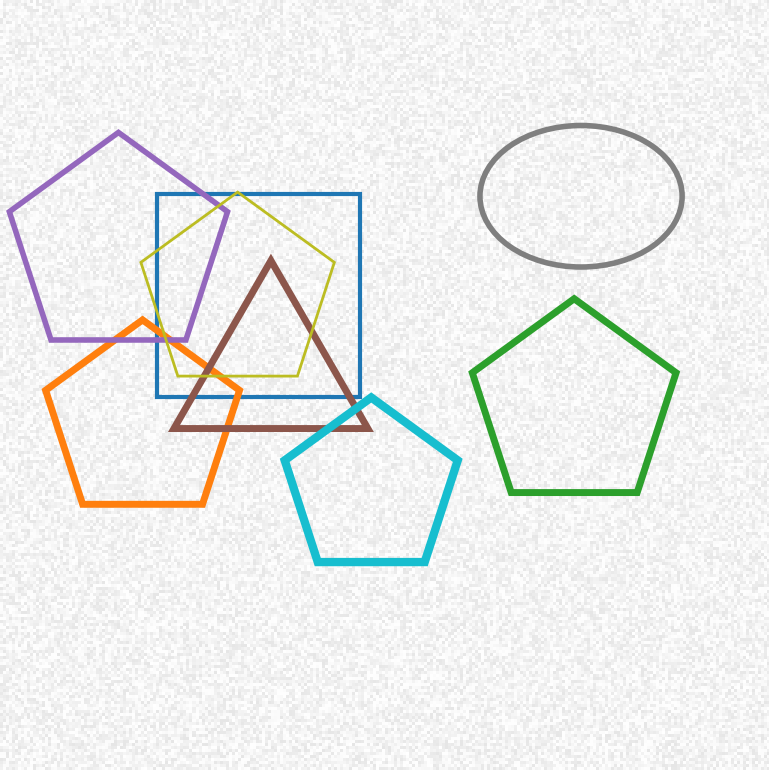[{"shape": "square", "thickness": 1.5, "radius": 0.66, "center": [0.336, 0.617]}, {"shape": "pentagon", "thickness": 2.5, "radius": 0.66, "center": [0.185, 0.452]}, {"shape": "pentagon", "thickness": 2.5, "radius": 0.7, "center": [0.746, 0.473]}, {"shape": "pentagon", "thickness": 2, "radius": 0.74, "center": [0.154, 0.679]}, {"shape": "triangle", "thickness": 2.5, "radius": 0.73, "center": [0.352, 0.516]}, {"shape": "oval", "thickness": 2, "radius": 0.66, "center": [0.755, 0.745]}, {"shape": "pentagon", "thickness": 1, "radius": 0.66, "center": [0.309, 0.618]}, {"shape": "pentagon", "thickness": 3, "radius": 0.59, "center": [0.482, 0.366]}]